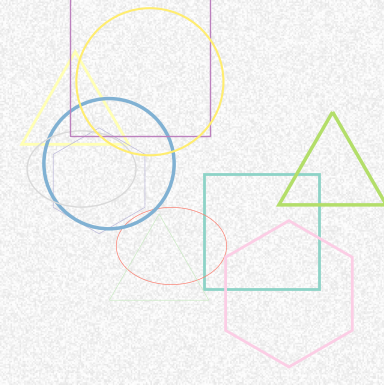[{"shape": "square", "thickness": 2, "radius": 0.75, "center": [0.679, 0.399]}, {"shape": "triangle", "thickness": 2, "radius": 0.8, "center": [0.195, 0.705]}, {"shape": "hexagon", "thickness": 0.5, "radius": 0.69, "center": [0.257, 0.53]}, {"shape": "oval", "thickness": 0.5, "radius": 0.72, "center": [0.445, 0.361]}, {"shape": "circle", "thickness": 2.5, "radius": 0.85, "center": [0.283, 0.575]}, {"shape": "triangle", "thickness": 2.5, "radius": 0.8, "center": [0.864, 0.548]}, {"shape": "hexagon", "thickness": 2, "radius": 0.95, "center": [0.75, 0.237]}, {"shape": "oval", "thickness": 1, "radius": 0.71, "center": [0.212, 0.561]}, {"shape": "square", "thickness": 1, "radius": 0.91, "center": [0.363, 0.828]}, {"shape": "triangle", "thickness": 0.5, "radius": 0.75, "center": [0.413, 0.295]}, {"shape": "circle", "thickness": 1.5, "radius": 0.96, "center": [0.389, 0.788]}]